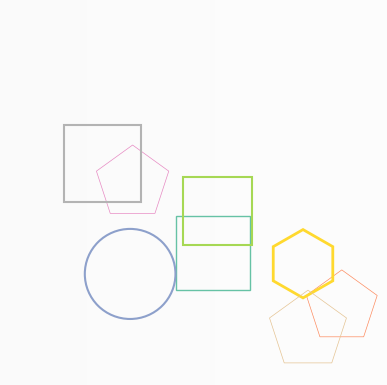[{"shape": "square", "thickness": 1, "radius": 0.48, "center": [0.549, 0.342]}, {"shape": "pentagon", "thickness": 0.5, "radius": 0.48, "center": [0.882, 0.203]}, {"shape": "circle", "thickness": 1.5, "radius": 0.58, "center": [0.336, 0.288]}, {"shape": "pentagon", "thickness": 0.5, "radius": 0.49, "center": [0.342, 0.525]}, {"shape": "square", "thickness": 1.5, "radius": 0.44, "center": [0.562, 0.451]}, {"shape": "hexagon", "thickness": 2, "radius": 0.44, "center": [0.782, 0.315]}, {"shape": "pentagon", "thickness": 0.5, "radius": 0.52, "center": [0.795, 0.142]}, {"shape": "square", "thickness": 1.5, "radius": 0.5, "center": [0.264, 0.575]}]